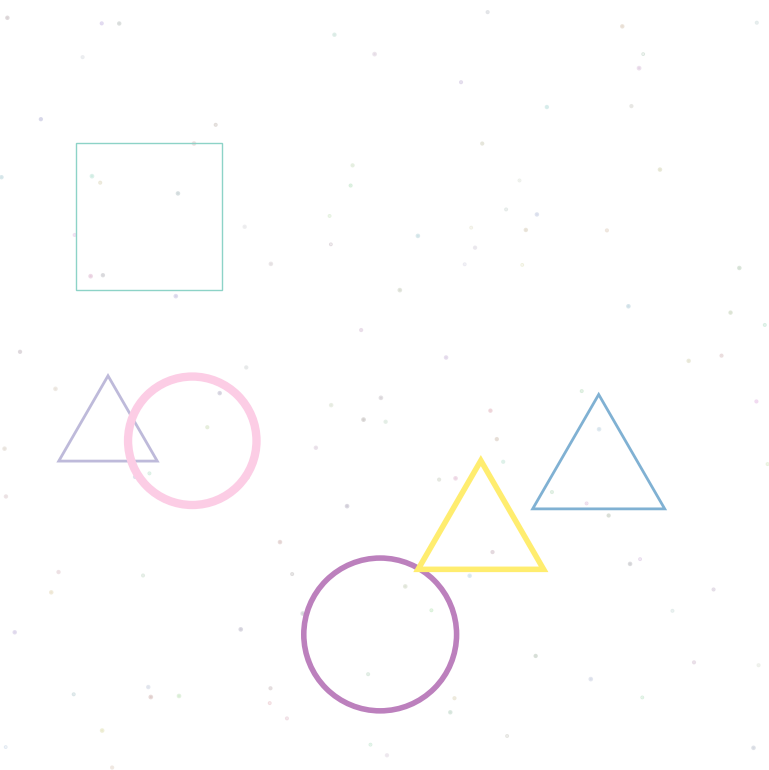[{"shape": "square", "thickness": 0.5, "radius": 0.48, "center": [0.193, 0.719]}, {"shape": "triangle", "thickness": 1, "radius": 0.37, "center": [0.14, 0.438]}, {"shape": "triangle", "thickness": 1, "radius": 0.5, "center": [0.778, 0.389]}, {"shape": "circle", "thickness": 3, "radius": 0.42, "center": [0.25, 0.428]}, {"shape": "circle", "thickness": 2, "radius": 0.5, "center": [0.494, 0.176]}, {"shape": "triangle", "thickness": 2, "radius": 0.47, "center": [0.624, 0.308]}]